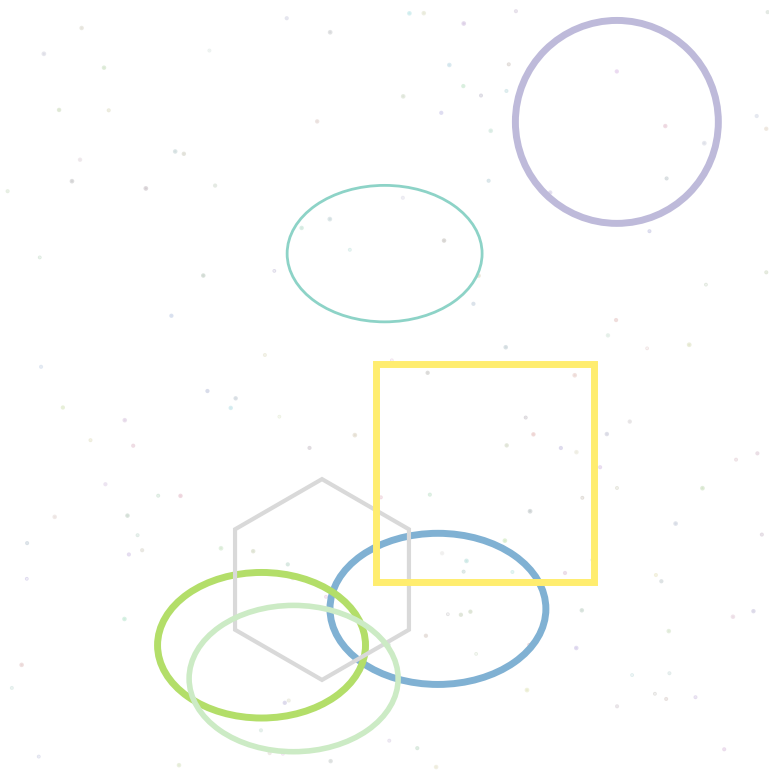[{"shape": "oval", "thickness": 1, "radius": 0.63, "center": [0.5, 0.671]}, {"shape": "circle", "thickness": 2.5, "radius": 0.66, "center": [0.801, 0.842]}, {"shape": "oval", "thickness": 2.5, "radius": 0.7, "center": [0.569, 0.209]}, {"shape": "oval", "thickness": 2.5, "radius": 0.68, "center": [0.34, 0.162]}, {"shape": "hexagon", "thickness": 1.5, "radius": 0.65, "center": [0.418, 0.247]}, {"shape": "oval", "thickness": 2, "radius": 0.68, "center": [0.381, 0.119]}, {"shape": "square", "thickness": 2.5, "radius": 0.71, "center": [0.63, 0.386]}]